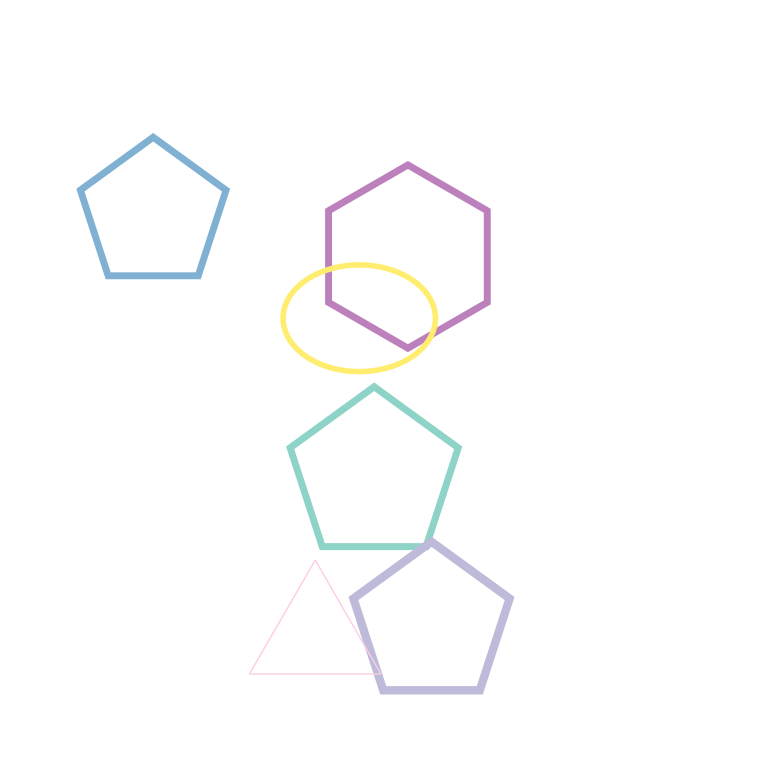[{"shape": "pentagon", "thickness": 2.5, "radius": 0.57, "center": [0.486, 0.383]}, {"shape": "pentagon", "thickness": 3, "radius": 0.53, "center": [0.56, 0.19]}, {"shape": "pentagon", "thickness": 2.5, "radius": 0.5, "center": [0.199, 0.722]}, {"shape": "triangle", "thickness": 0.5, "radius": 0.49, "center": [0.409, 0.174]}, {"shape": "hexagon", "thickness": 2.5, "radius": 0.59, "center": [0.53, 0.667]}, {"shape": "oval", "thickness": 2, "radius": 0.49, "center": [0.467, 0.587]}]